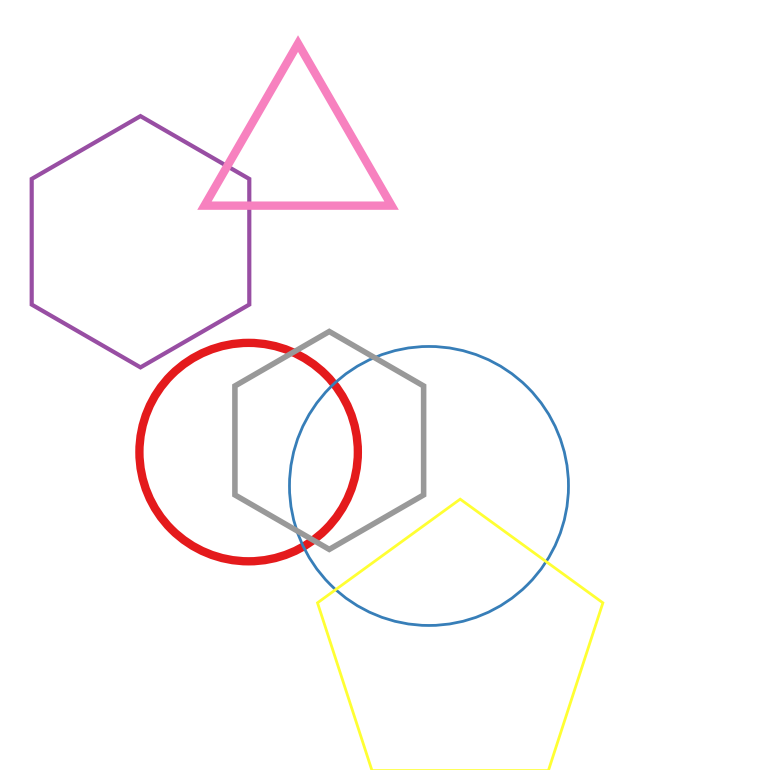[{"shape": "circle", "thickness": 3, "radius": 0.71, "center": [0.323, 0.413]}, {"shape": "circle", "thickness": 1, "radius": 0.91, "center": [0.557, 0.369]}, {"shape": "hexagon", "thickness": 1.5, "radius": 0.82, "center": [0.182, 0.686]}, {"shape": "pentagon", "thickness": 1, "radius": 0.97, "center": [0.598, 0.157]}, {"shape": "triangle", "thickness": 3, "radius": 0.7, "center": [0.387, 0.803]}, {"shape": "hexagon", "thickness": 2, "radius": 0.71, "center": [0.428, 0.428]}]